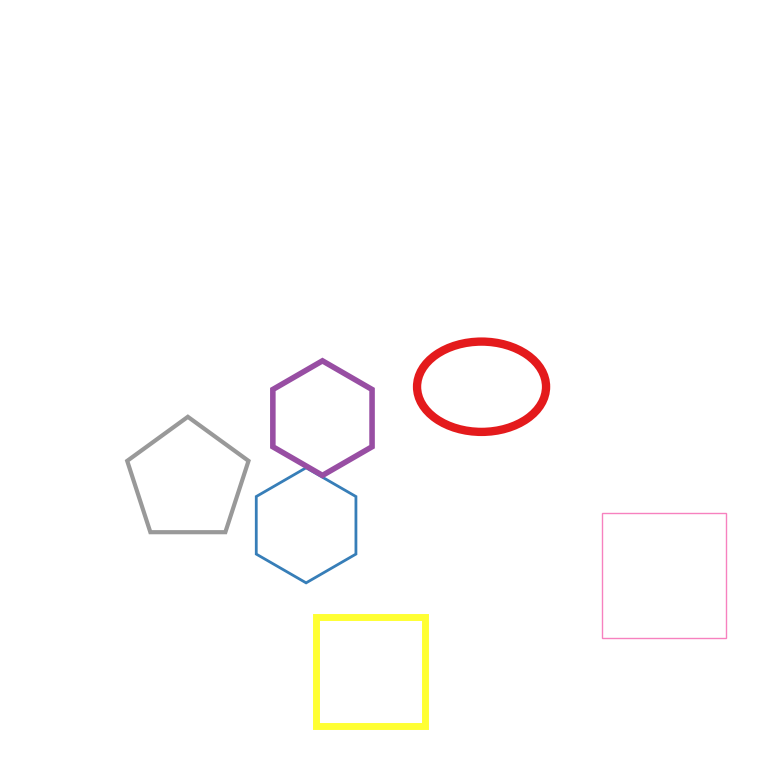[{"shape": "oval", "thickness": 3, "radius": 0.42, "center": [0.625, 0.498]}, {"shape": "hexagon", "thickness": 1, "radius": 0.37, "center": [0.398, 0.318]}, {"shape": "hexagon", "thickness": 2, "radius": 0.37, "center": [0.419, 0.457]}, {"shape": "square", "thickness": 2.5, "radius": 0.35, "center": [0.481, 0.128]}, {"shape": "square", "thickness": 0.5, "radius": 0.4, "center": [0.862, 0.253]}, {"shape": "pentagon", "thickness": 1.5, "radius": 0.41, "center": [0.244, 0.376]}]